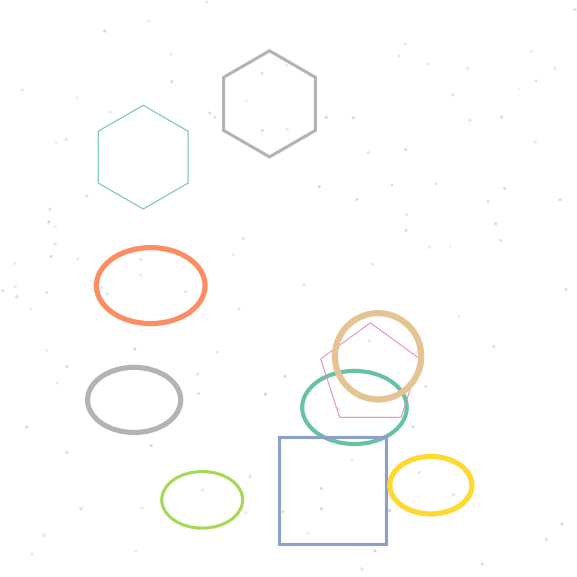[{"shape": "hexagon", "thickness": 0.5, "radius": 0.45, "center": [0.248, 0.727]}, {"shape": "oval", "thickness": 2, "radius": 0.45, "center": [0.614, 0.294]}, {"shape": "oval", "thickness": 2.5, "radius": 0.47, "center": [0.261, 0.505]}, {"shape": "square", "thickness": 1.5, "radius": 0.46, "center": [0.576, 0.15]}, {"shape": "pentagon", "thickness": 0.5, "radius": 0.45, "center": [0.641, 0.35]}, {"shape": "oval", "thickness": 1.5, "radius": 0.35, "center": [0.35, 0.134]}, {"shape": "oval", "thickness": 2.5, "radius": 0.36, "center": [0.746, 0.159]}, {"shape": "circle", "thickness": 3, "radius": 0.37, "center": [0.655, 0.382]}, {"shape": "hexagon", "thickness": 1.5, "radius": 0.46, "center": [0.467, 0.819]}, {"shape": "oval", "thickness": 2.5, "radius": 0.4, "center": [0.232, 0.307]}]